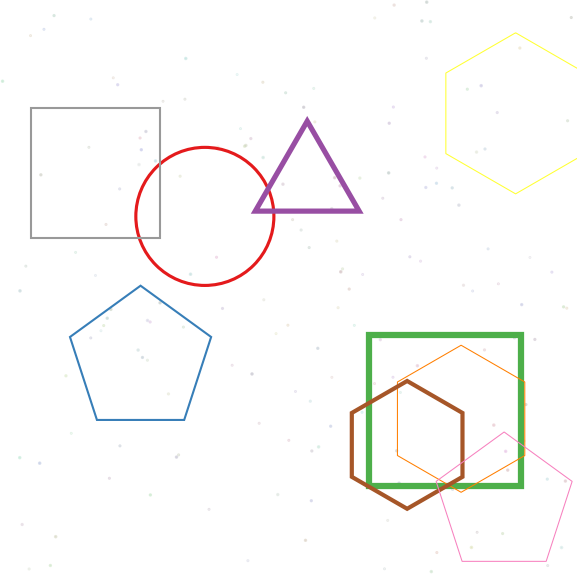[{"shape": "circle", "thickness": 1.5, "radius": 0.6, "center": [0.355, 0.624]}, {"shape": "pentagon", "thickness": 1, "radius": 0.64, "center": [0.243, 0.376]}, {"shape": "square", "thickness": 3, "radius": 0.66, "center": [0.771, 0.288]}, {"shape": "triangle", "thickness": 2.5, "radius": 0.52, "center": [0.532, 0.685]}, {"shape": "hexagon", "thickness": 0.5, "radius": 0.64, "center": [0.798, 0.274]}, {"shape": "hexagon", "thickness": 0.5, "radius": 0.7, "center": [0.893, 0.803]}, {"shape": "hexagon", "thickness": 2, "radius": 0.55, "center": [0.705, 0.229]}, {"shape": "pentagon", "thickness": 0.5, "radius": 0.62, "center": [0.873, 0.127]}, {"shape": "square", "thickness": 1, "radius": 0.56, "center": [0.166, 0.699]}]